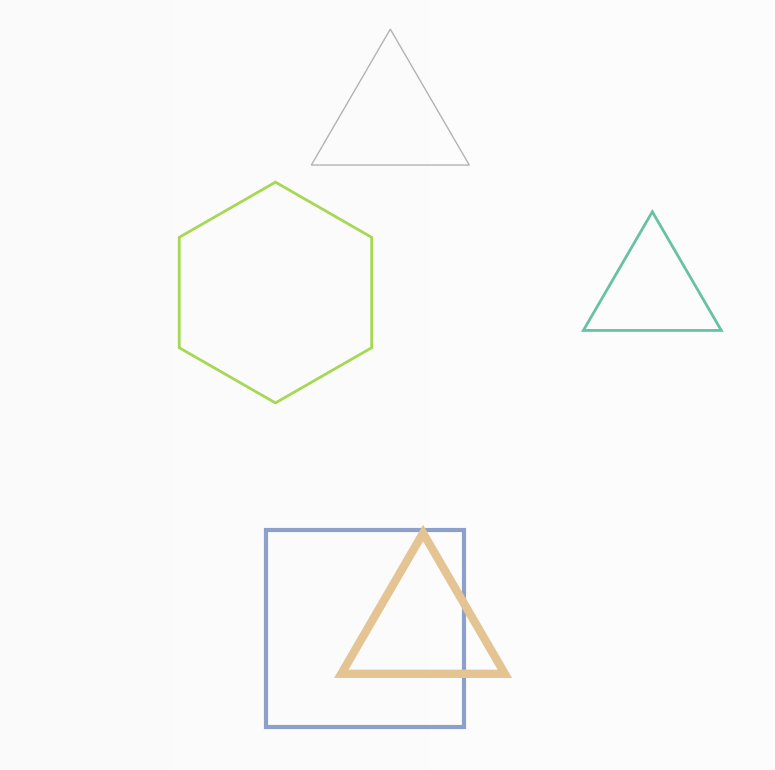[{"shape": "triangle", "thickness": 1, "radius": 0.51, "center": [0.842, 0.622]}, {"shape": "square", "thickness": 1.5, "radius": 0.64, "center": [0.471, 0.183]}, {"shape": "hexagon", "thickness": 1, "radius": 0.72, "center": [0.355, 0.62]}, {"shape": "triangle", "thickness": 3, "radius": 0.61, "center": [0.546, 0.186]}, {"shape": "triangle", "thickness": 0.5, "radius": 0.59, "center": [0.504, 0.844]}]